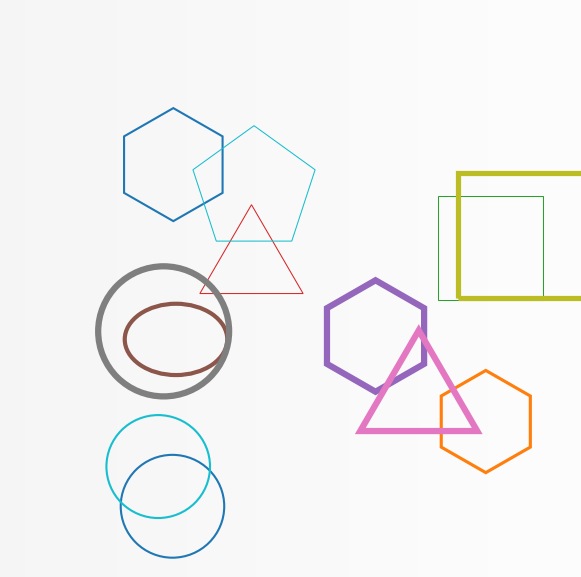[{"shape": "hexagon", "thickness": 1, "radius": 0.49, "center": [0.298, 0.714]}, {"shape": "circle", "thickness": 1, "radius": 0.45, "center": [0.297, 0.122]}, {"shape": "hexagon", "thickness": 1.5, "radius": 0.44, "center": [0.836, 0.269]}, {"shape": "square", "thickness": 0.5, "radius": 0.45, "center": [0.844, 0.569]}, {"shape": "triangle", "thickness": 0.5, "radius": 0.51, "center": [0.433, 0.542]}, {"shape": "hexagon", "thickness": 3, "radius": 0.48, "center": [0.646, 0.417]}, {"shape": "oval", "thickness": 2, "radius": 0.44, "center": [0.303, 0.411]}, {"shape": "triangle", "thickness": 3, "radius": 0.58, "center": [0.72, 0.311]}, {"shape": "circle", "thickness": 3, "radius": 0.56, "center": [0.282, 0.425]}, {"shape": "square", "thickness": 2.5, "radius": 0.54, "center": [0.896, 0.591]}, {"shape": "circle", "thickness": 1, "radius": 0.45, "center": [0.272, 0.191]}, {"shape": "pentagon", "thickness": 0.5, "radius": 0.55, "center": [0.437, 0.671]}]